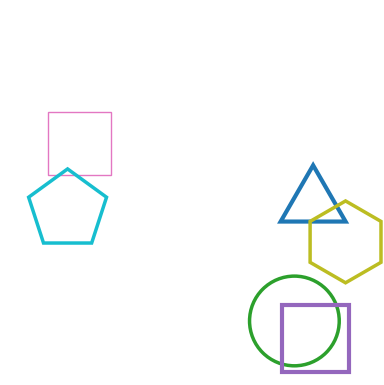[{"shape": "triangle", "thickness": 3, "radius": 0.49, "center": [0.813, 0.473]}, {"shape": "circle", "thickness": 2.5, "radius": 0.58, "center": [0.765, 0.166]}, {"shape": "square", "thickness": 3, "radius": 0.44, "center": [0.819, 0.12]}, {"shape": "square", "thickness": 1, "radius": 0.41, "center": [0.207, 0.628]}, {"shape": "hexagon", "thickness": 2.5, "radius": 0.53, "center": [0.898, 0.372]}, {"shape": "pentagon", "thickness": 2.5, "radius": 0.53, "center": [0.176, 0.455]}]